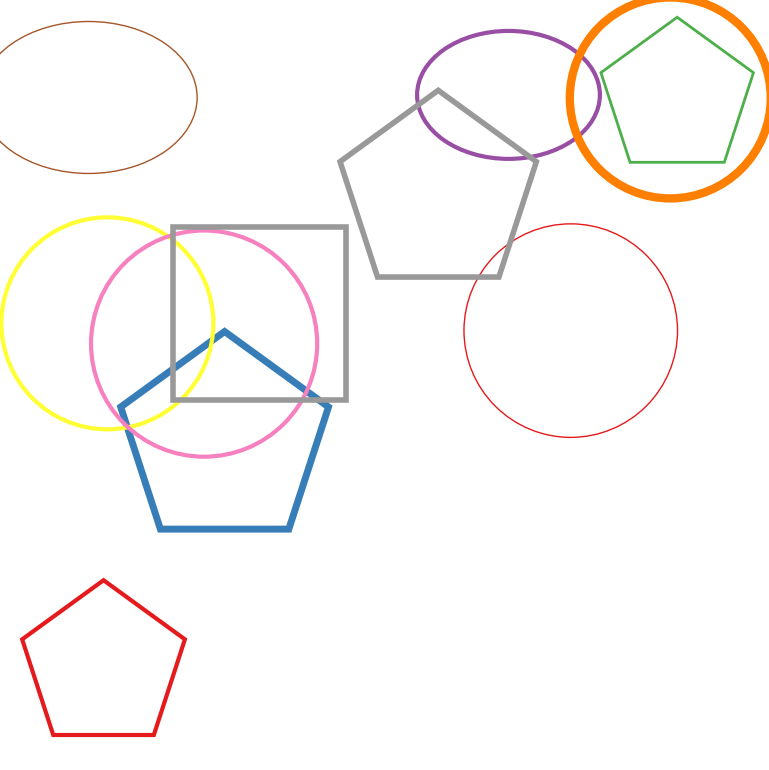[{"shape": "circle", "thickness": 0.5, "radius": 0.69, "center": [0.741, 0.571]}, {"shape": "pentagon", "thickness": 1.5, "radius": 0.56, "center": [0.134, 0.135]}, {"shape": "pentagon", "thickness": 2.5, "radius": 0.71, "center": [0.292, 0.428]}, {"shape": "pentagon", "thickness": 1, "radius": 0.52, "center": [0.879, 0.873]}, {"shape": "oval", "thickness": 1.5, "radius": 0.59, "center": [0.66, 0.877]}, {"shape": "circle", "thickness": 3, "radius": 0.65, "center": [0.871, 0.873]}, {"shape": "circle", "thickness": 1.5, "radius": 0.69, "center": [0.139, 0.58]}, {"shape": "oval", "thickness": 0.5, "radius": 0.7, "center": [0.115, 0.873]}, {"shape": "circle", "thickness": 1.5, "radius": 0.73, "center": [0.265, 0.554]}, {"shape": "pentagon", "thickness": 2, "radius": 0.67, "center": [0.569, 0.749]}, {"shape": "square", "thickness": 2, "radius": 0.56, "center": [0.337, 0.593]}]